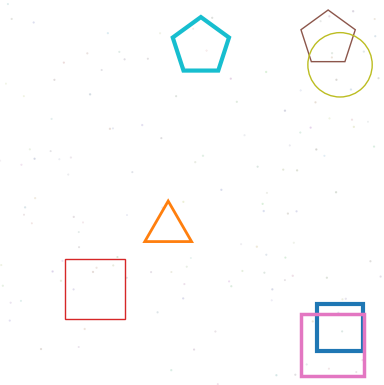[{"shape": "square", "thickness": 3, "radius": 0.3, "center": [0.883, 0.149]}, {"shape": "triangle", "thickness": 2, "radius": 0.35, "center": [0.437, 0.408]}, {"shape": "square", "thickness": 1, "radius": 0.39, "center": [0.246, 0.25]}, {"shape": "pentagon", "thickness": 1, "radius": 0.37, "center": [0.852, 0.9]}, {"shape": "square", "thickness": 2.5, "radius": 0.41, "center": [0.864, 0.104]}, {"shape": "circle", "thickness": 1, "radius": 0.42, "center": [0.883, 0.832]}, {"shape": "pentagon", "thickness": 3, "radius": 0.38, "center": [0.522, 0.879]}]